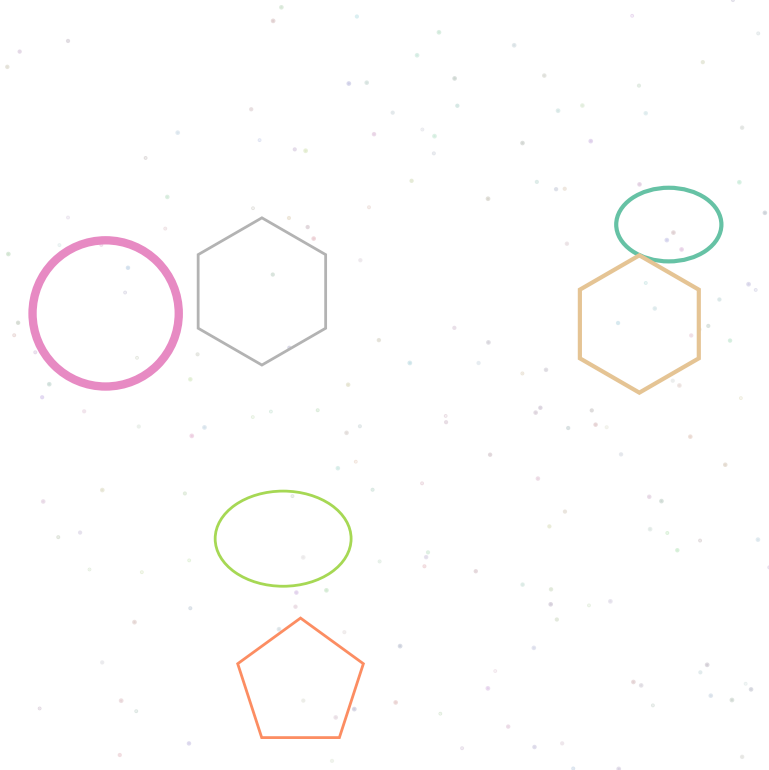[{"shape": "oval", "thickness": 1.5, "radius": 0.34, "center": [0.869, 0.708]}, {"shape": "pentagon", "thickness": 1, "radius": 0.43, "center": [0.39, 0.112]}, {"shape": "circle", "thickness": 3, "radius": 0.47, "center": [0.137, 0.593]}, {"shape": "oval", "thickness": 1, "radius": 0.44, "center": [0.368, 0.3]}, {"shape": "hexagon", "thickness": 1.5, "radius": 0.45, "center": [0.83, 0.579]}, {"shape": "hexagon", "thickness": 1, "radius": 0.48, "center": [0.34, 0.622]}]